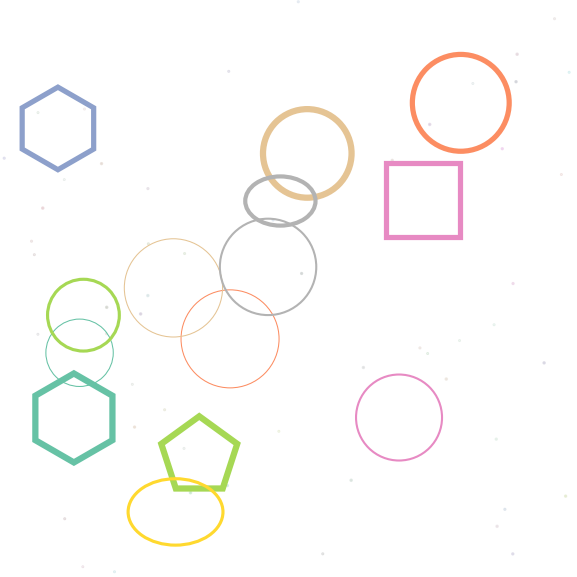[{"shape": "circle", "thickness": 0.5, "radius": 0.29, "center": [0.138, 0.388]}, {"shape": "hexagon", "thickness": 3, "radius": 0.39, "center": [0.128, 0.275]}, {"shape": "circle", "thickness": 2.5, "radius": 0.42, "center": [0.798, 0.821]}, {"shape": "circle", "thickness": 0.5, "radius": 0.42, "center": [0.398, 0.412]}, {"shape": "hexagon", "thickness": 2.5, "radius": 0.36, "center": [0.1, 0.777]}, {"shape": "square", "thickness": 2.5, "radius": 0.32, "center": [0.733, 0.653]}, {"shape": "circle", "thickness": 1, "radius": 0.37, "center": [0.691, 0.276]}, {"shape": "circle", "thickness": 1.5, "radius": 0.31, "center": [0.144, 0.453]}, {"shape": "pentagon", "thickness": 3, "radius": 0.35, "center": [0.345, 0.209]}, {"shape": "oval", "thickness": 1.5, "radius": 0.41, "center": [0.304, 0.113]}, {"shape": "circle", "thickness": 3, "radius": 0.38, "center": [0.532, 0.733]}, {"shape": "circle", "thickness": 0.5, "radius": 0.43, "center": [0.3, 0.501]}, {"shape": "circle", "thickness": 1, "radius": 0.42, "center": [0.464, 0.537]}, {"shape": "oval", "thickness": 2, "radius": 0.3, "center": [0.486, 0.651]}]